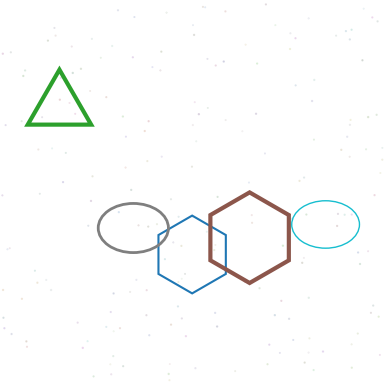[{"shape": "hexagon", "thickness": 1.5, "radius": 0.51, "center": [0.499, 0.339]}, {"shape": "triangle", "thickness": 3, "radius": 0.48, "center": [0.154, 0.724]}, {"shape": "hexagon", "thickness": 3, "radius": 0.59, "center": [0.648, 0.383]}, {"shape": "oval", "thickness": 2, "radius": 0.46, "center": [0.346, 0.408]}, {"shape": "oval", "thickness": 1, "radius": 0.44, "center": [0.846, 0.417]}]